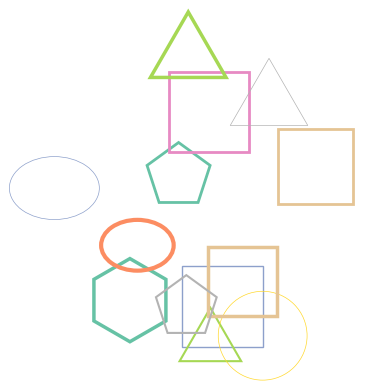[{"shape": "pentagon", "thickness": 2, "radius": 0.43, "center": [0.464, 0.544]}, {"shape": "hexagon", "thickness": 2.5, "radius": 0.54, "center": [0.337, 0.22]}, {"shape": "oval", "thickness": 3, "radius": 0.47, "center": [0.357, 0.363]}, {"shape": "oval", "thickness": 0.5, "radius": 0.58, "center": [0.141, 0.511]}, {"shape": "square", "thickness": 1, "radius": 0.53, "center": [0.579, 0.203]}, {"shape": "square", "thickness": 2, "radius": 0.52, "center": [0.543, 0.709]}, {"shape": "triangle", "thickness": 1.5, "radius": 0.46, "center": [0.546, 0.108]}, {"shape": "triangle", "thickness": 2.5, "radius": 0.57, "center": [0.489, 0.856]}, {"shape": "circle", "thickness": 0.5, "radius": 0.58, "center": [0.682, 0.128]}, {"shape": "square", "thickness": 2.5, "radius": 0.45, "center": [0.63, 0.268]}, {"shape": "square", "thickness": 2, "radius": 0.49, "center": [0.819, 0.567]}, {"shape": "pentagon", "thickness": 1.5, "radius": 0.41, "center": [0.484, 0.202]}, {"shape": "triangle", "thickness": 0.5, "radius": 0.58, "center": [0.699, 0.732]}]